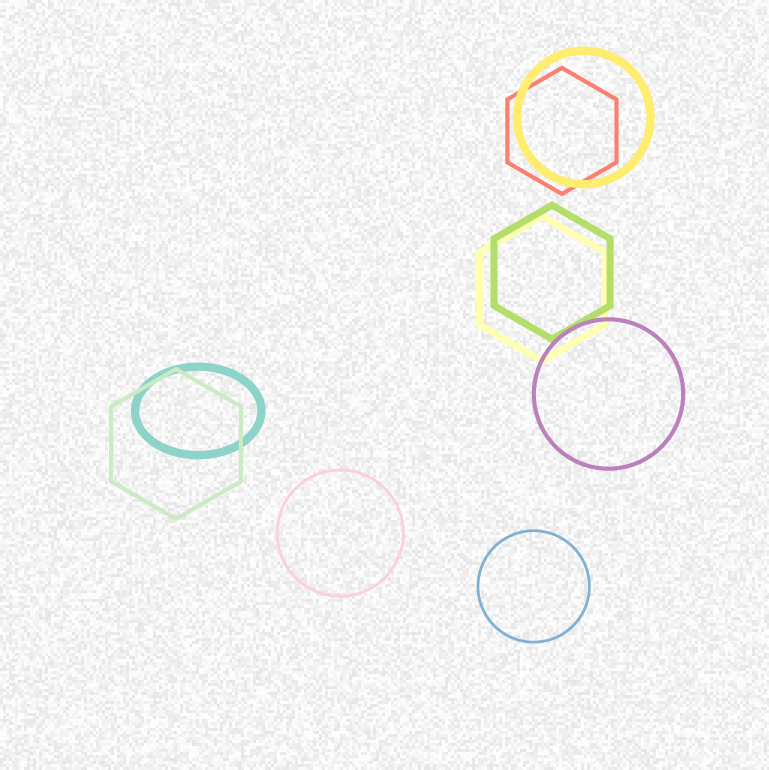[{"shape": "oval", "thickness": 3, "radius": 0.41, "center": [0.257, 0.466]}, {"shape": "hexagon", "thickness": 2.5, "radius": 0.47, "center": [0.704, 0.625]}, {"shape": "hexagon", "thickness": 1.5, "radius": 0.41, "center": [0.73, 0.83]}, {"shape": "circle", "thickness": 1, "radius": 0.36, "center": [0.693, 0.238]}, {"shape": "hexagon", "thickness": 2.5, "radius": 0.44, "center": [0.717, 0.647]}, {"shape": "circle", "thickness": 1, "radius": 0.41, "center": [0.442, 0.308]}, {"shape": "circle", "thickness": 1.5, "radius": 0.49, "center": [0.79, 0.488]}, {"shape": "hexagon", "thickness": 1.5, "radius": 0.49, "center": [0.229, 0.423]}, {"shape": "circle", "thickness": 3, "radius": 0.43, "center": [0.758, 0.847]}]